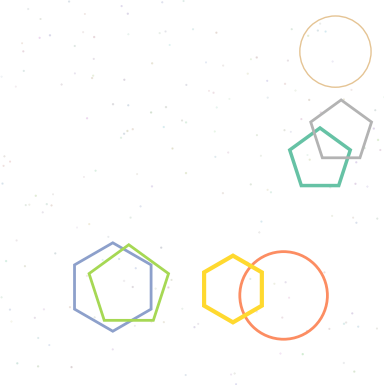[{"shape": "pentagon", "thickness": 2.5, "radius": 0.41, "center": [0.831, 0.585]}, {"shape": "circle", "thickness": 2, "radius": 0.57, "center": [0.737, 0.233]}, {"shape": "hexagon", "thickness": 2, "radius": 0.57, "center": [0.293, 0.254]}, {"shape": "pentagon", "thickness": 2, "radius": 0.54, "center": [0.335, 0.256]}, {"shape": "hexagon", "thickness": 3, "radius": 0.43, "center": [0.605, 0.249]}, {"shape": "circle", "thickness": 1, "radius": 0.46, "center": [0.871, 0.866]}, {"shape": "pentagon", "thickness": 2, "radius": 0.42, "center": [0.886, 0.657]}]